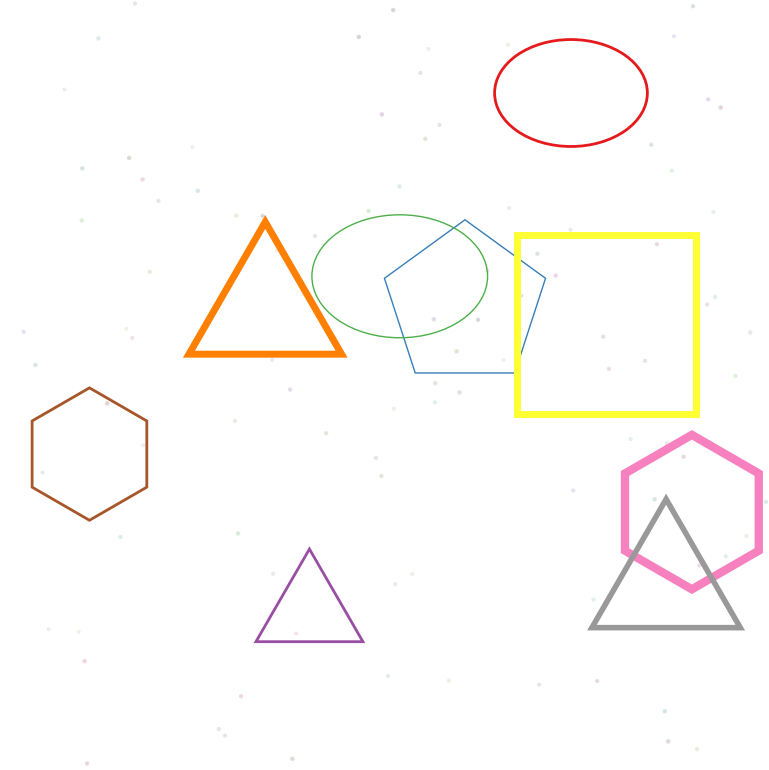[{"shape": "oval", "thickness": 1, "radius": 0.5, "center": [0.742, 0.879]}, {"shape": "pentagon", "thickness": 0.5, "radius": 0.55, "center": [0.604, 0.605]}, {"shape": "oval", "thickness": 0.5, "radius": 0.57, "center": [0.519, 0.641]}, {"shape": "triangle", "thickness": 1, "radius": 0.4, "center": [0.402, 0.207]}, {"shape": "triangle", "thickness": 2.5, "radius": 0.57, "center": [0.344, 0.597]}, {"shape": "square", "thickness": 2.5, "radius": 0.58, "center": [0.788, 0.579]}, {"shape": "hexagon", "thickness": 1, "radius": 0.43, "center": [0.116, 0.41]}, {"shape": "hexagon", "thickness": 3, "radius": 0.5, "center": [0.899, 0.335]}, {"shape": "triangle", "thickness": 2, "radius": 0.56, "center": [0.865, 0.24]}]